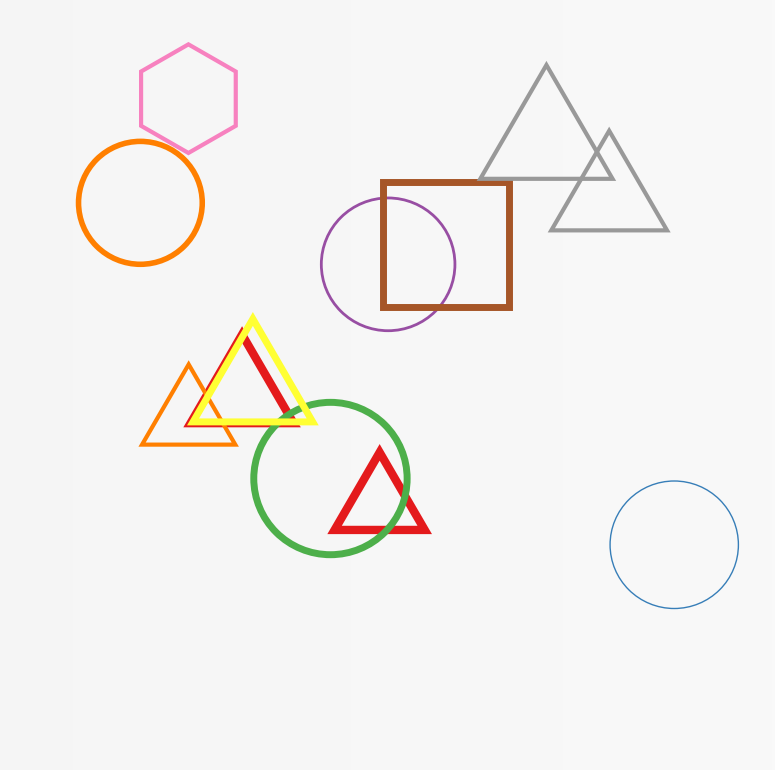[{"shape": "triangle", "thickness": 3, "radius": 0.38, "center": [0.312, 0.489]}, {"shape": "triangle", "thickness": 3, "radius": 0.34, "center": [0.49, 0.345]}, {"shape": "circle", "thickness": 0.5, "radius": 0.41, "center": [0.87, 0.293]}, {"shape": "circle", "thickness": 2.5, "radius": 0.49, "center": [0.426, 0.379]}, {"shape": "circle", "thickness": 1, "radius": 0.43, "center": [0.501, 0.657]}, {"shape": "triangle", "thickness": 1.5, "radius": 0.35, "center": [0.243, 0.457]}, {"shape": "circle", "thickness": 2, "radius": 0.4, "center": [0.181, 0.737]}, {"shape": "triangle", "thickness": 2.5, "radius": 0.45, "center": [0.326, 0.497]}, {"shape": "square", "thickness": 2.5, "radius": 0.41, "center": [0.576, 0.682]}, {"shape": "hexagon", "thickness": 1.5, "radius": 0.35, "center": [0.243, 0.872]}, {"shape": "triangle", "thickness": 1.5, "radius": 0.43, "center": [0.786, 0.744]}, {"shape": "triangle", "thickness": 1.5, "radius": 0.49, "center": [0.705, 0.817]}]